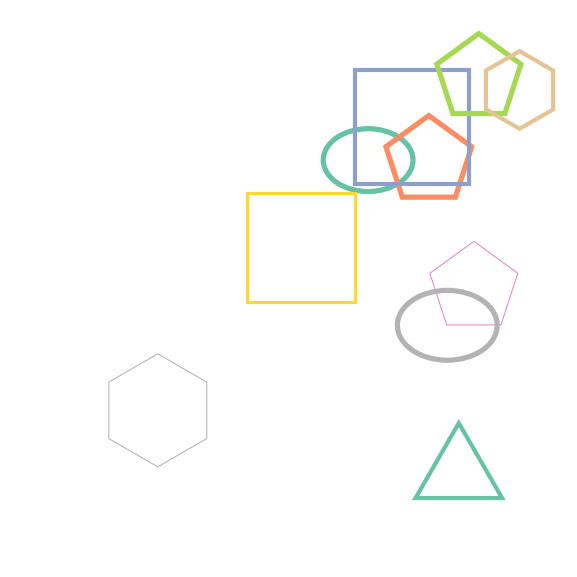[{"shape": "oval", "thickness": 2.5, "radius": 0.39, "center": [0.637, 0.722]}, {"shape": "triangle", "thickness": 2, "radius": 0.43, "center": [0.794, 0.18]}, {"shape": "pentagon", "thickness": 2.5, "radius": 0.39, "center": [0.743, 0.721]}, {"shape": "square", "thickness": 2, "radius": 0.49, "center": [0.714, 0.779]}, {"shape": "pentagon", "thickness": 0.5, "radius": 0.4, "center": [0.821, 0.501]}, {"shape": "pentagon", "thickness": 2.5, "radius": 0.38, "center": [0.829, 0.864]}, {"shape": "square", "thickness": 1.5, "radius": 0.47, "center": [0.521, 0.57]}, {"shape": "hexagon", "thickness": 2, "radius": 0.34, "center": [0.9, 0.843]}, {"shape": "oval", "thickness": 2.5, "radius": 0.43, "center": [0.775, 0.436]}, {"shape": "hexagon", "thickness": 0.5, "radius": 0.49, "center": [0.273, 0.289]}]